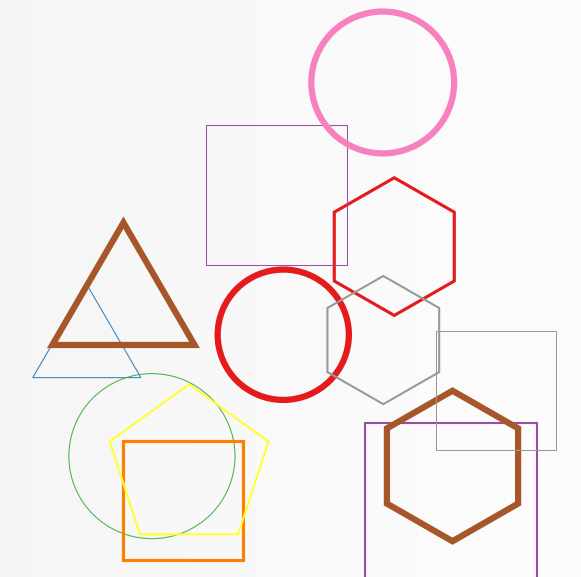[{"shape": "hexagon", "thickness": 1.5, "radius": 0.6, "center": [0.678, 0.572]}, {"shape": "circle", "thickness": 3, "radius": 0.56, "center": [0.487, 0.419]}, {"shape": "triangle", "thickness": 0.5, "radius": 0.54, "center": [0.149, 0.399]}, {"shape": "circle", "thickness": 0.5, "radius": 0.71, "center": [0.261, 0.209]}, {"shape": "square", "thickness": 1, "radius": 0.74, "center": [0.776, 0.12]}, {"shape": "square", "thickness": 0.5, "radius": 0.61, "center": [0.476, 0.662]}, {"shape": "square", "thickness": 1.5, "radius": 0.52, "center": [0.315, 0.133]}, {"shape": "pentagon", "thickness": 1, "radius": 0.72, "center": [0.325, 0.19]}, {"shape": "hexagon", "thickness": 3, "radius": 0.65, "center": [0.779, 0.192]}, {"shape": "triangle", "thickness": 3, "radius": 0.71, "center": [0.212, 0.472]}, {"shape": "circle", "thickness": 3, "radius": 0.61, "center": [0.658, 0.856]}, {"shape": "square", "thickness": 0.5, "radius": 0.52, "center": [0.853, 0.323]}, {"shape": "hexagon", "thickness": 1, "radius": 0.55, "center": [0.659, 0.41]}]